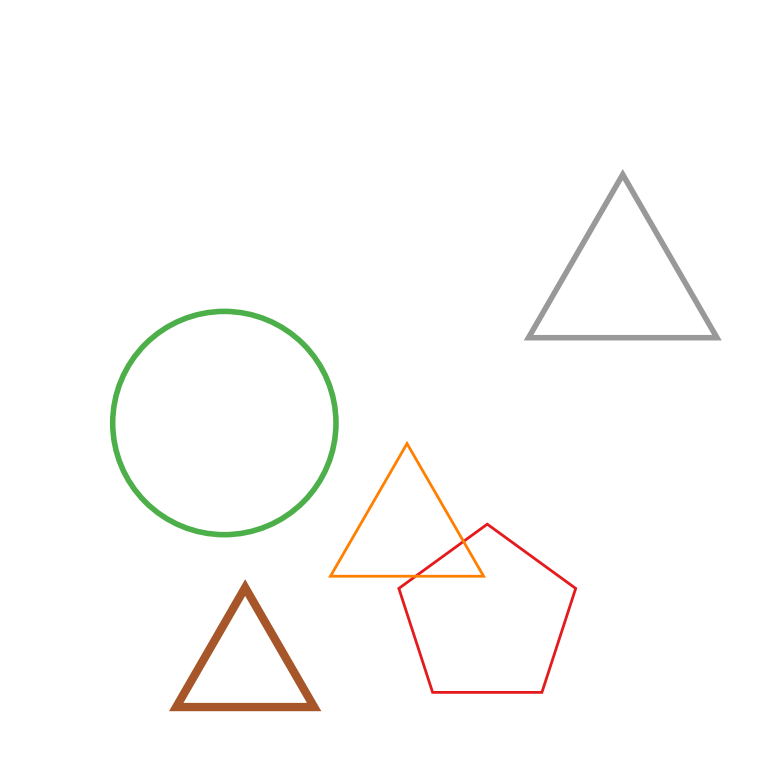[{"shape": "pentagon", "thickness": 1, "radius": 0.6, "center": [0.633, 0.198]}, {"shape": "circle", "thickness": 2, "radius": 0.72, "center": [0.291, 0.451]}, {"shape": "triangle", "thickness": 1, "radius": 0.57, "center": [0.529, 0.309]}, {"shape": "triangle", "thickness": 3, "radius": 0.52, "center": [0.318, 0.133]}, {"shape": "triangle", "thickness": 2, "radius": 0.71, "center": [0.809, 0.632]}]